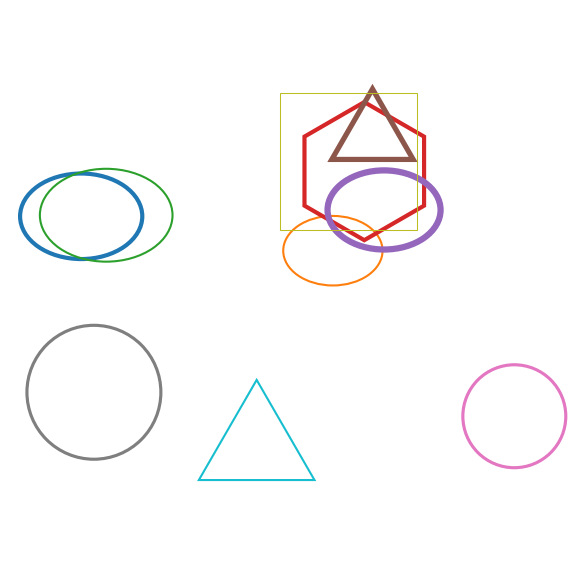[{"shape": "oval", "thickness": 2, "radius": 0.53, "center": [0.141, 0.625]}, {"shape": "oval", "thickness": 1, "radius": 0.43, "center": [0.576, 0.565]}, {"shape": "oval", "thickness": 1, "radius": 0.57, "center": [0.184, 0.626]}, {"shape": "hexagon", "thickness": 2, "radius": 0.6, "center": [0.631, 0.703]}, {"shape": "oval", "thickness": 3, "radius": 0.49, "center": [0.665, 0.636]}, {"shape": "triangle", "thickness": 2.5, "radius": 0.41, "center": [0.645, 0.764]}, {"shape": "circle", "thickness": 1.5, "radius": 0.45, "center": [0.891, 0.278]}, {"shape": "circle", "thickness": 1.5, "radius": 0.58, "center": [0.163, 0.32]}, {"shape": "square", "thickness": 0.5, "radius": 0.59, "center": [0.604, 0.72]}, {"shape": "triangle", "thickness": 1, "radius": 0.58, "center": [0.444, 0.226]}]